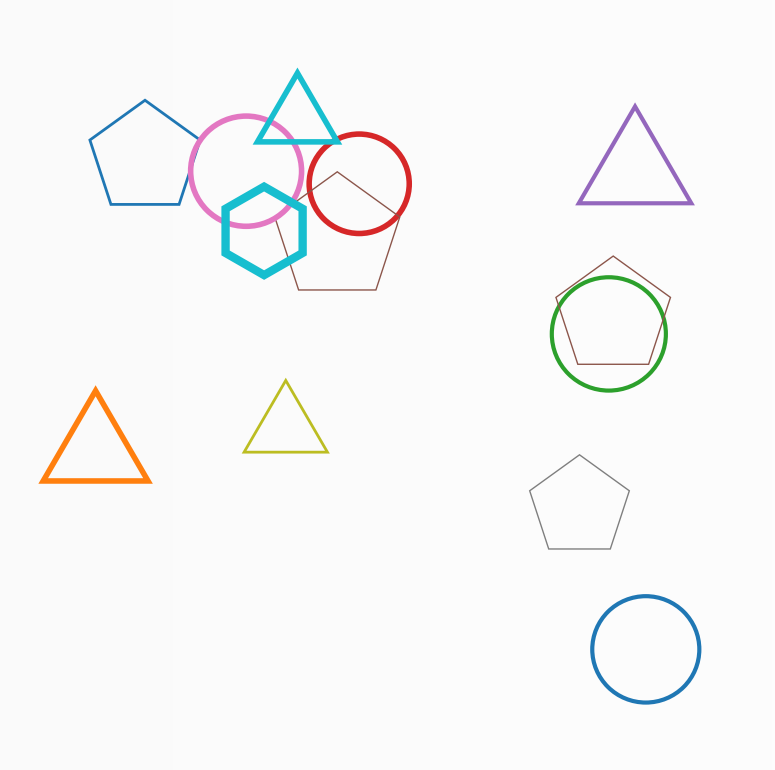[{"shape": "circle", "thickness": 1.5, "radius": 0.35, "center": [0.833, 0.157]}, {"shape": "pentagon", "thickness": 1, "radius": 0.37, "center": [0.187, 0.795]}, {"shape": "triangle", "thickness": 2, "radius": 0.39, "center": [0.123, 0.414]}, {"shape": "circle", "thickness": 1.5, "radius": 0.37, "center": [0.786, 0.566]}, {"shape": "circle", "thickness": 2, "radius": 0.32, "center": [0.463, 0.761]}, {"shape": "triangle", "thickness": 1.5, "radius": 0.42, "center": [0.819, 0.778]}, {"shape": "pentagon", "thickness": 0.5, "radius": 0.42, "center": [0.435, 0.692]}, {"shape": "pentagon", "thickness": 0.5, "radius": 0.39, "center": [0.791, 0.59]}, {"shape": "circle", "thickness": 2, "radius": 0.36, "center": [0.318, 0.778]}, {"shape": "pentagon", "thickness": 0.5, "radius": 0.34, "center": [0.748, 0.342]}, {"shape": "triangle", "thickness": 1, "radius": 0.31, "center": [0.369, 0.444]}, {"shape": "triangle", "thickness": 2, "radius": 0.3, "center": [0.384, 0.846]}, {"shape": "hexagon", "thickness": 3, "radius": 0.29, "center": [0.341, 0.7]}]